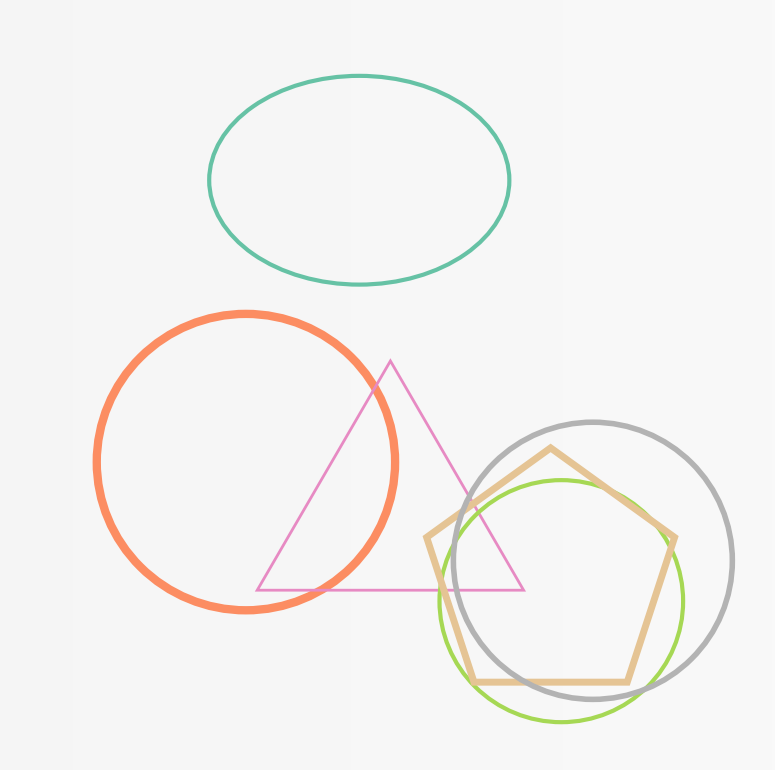[{"shape": "oval", "thickness": 1.5, "radius": 0.97, "center": [0.464, 0.766]}, {"shape": "circle", "thickness": 3, "radius": 0.96, "center": [0.317, 0.4]}, {"shape": "triangle", "thickness": 1, "radius": 0.99, "center": [0.504, 0.333]}, {"shape": "circle", "thickness": 1.5, "radius": 0.79, "center": [0.724, 0.219]}, {"shape": "pentagon", "thickness": 2.5, "radius": 0.84, "center": [0.71, 0.25]}, {"shape": "circle", "thickness": 2, "radius": 0.9, "center": [0.765, 0.272]}]